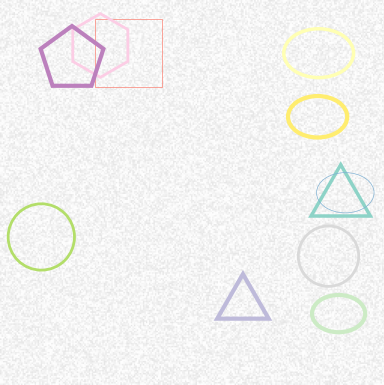[{"shape": "triangle", "thickness": 2.5, "radius": 0.44, "center": [0.885, 0.483]}, {"shape": "oval", "thickness": 2.5, "radius": 0.45, "center": [0.828, 0.862]}, {"shape": "triangle", "thickness": 3, "radius": 0.39, "center": [0.631, 0.211]}, {"shape": "square", "thickness": 0.5, "radius": 0.44, "center": [0.334, 0.863]}, {"shape": "oval", "thickness": 0.5, "radius": 0.37, "center": [0.897, 0.499]}, {"shape": "circle", "thickness": 2, "radius": 0.43, "center": [0.107, 0.385]}, {"shape": "hexagon", "thickness": 2, "radius": 0.41, "center": [0.261, 0.882]}, {"shape": "circle", "thickness": 2, "radius": 0.39, "center": [0.853, 0.335]}, {"shape": "pentagon", "thickness": 3, "radius": 0.43, "center": [0.187, 0.847]}, {"shape": "oval", "thickness": 3, "radius": 0.35, "center": [0.88, 0.185]}, {"shape": "oval", "thickness": 3, "radius": 0.38, "center": [0.825, 0.697]}]